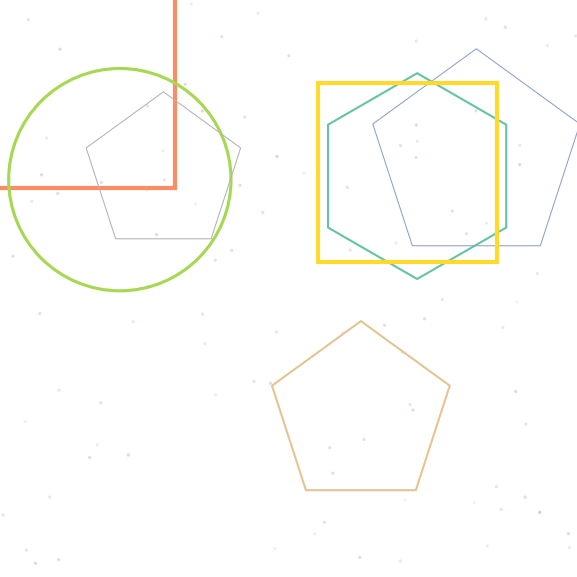[{"shape": "hexagon", "thickness": 1, "radius": 0.89, "center": [0.722, 0.694]}, {"shape": "square", "thickness": 2, "radius": 0.86, "center": [0.131, 0.846]}, {"shape": "pentagon", "thickness": 0.5, "radius": 0.94, "center": [0.825, 0.726]}, {"shape": "circle", "thickness": 1.5, "radius": 0.96, "center": [0.208, 0.688]}, {"shape": "square", "thickness": 2, "radius": 0.78, "center": [0.706, 0.701]}, {"shape": "pentagon", "thickness": 1, "radius": 0.81, "center": [0.625, 0.281]}, {"shape": "pentagon", "thickness": 0.5, "radius": 0.7, "center": [0.283, 0.699]}]